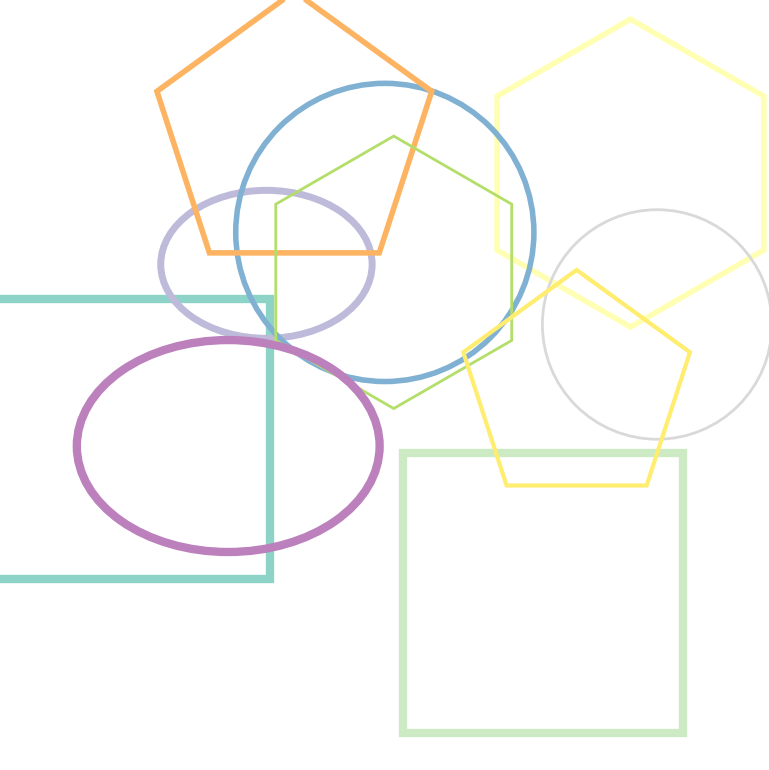[{"shape": "square", "thickness": 3, "radius": 0.91, "center": [0.169, 0.43]}, {"shape": "hexagon", "thickness": 2, "radius": 1.0, "center": [0.819, 0.775]}, {"shape": "oval", "thickness": 2.5, "radius": 0.69, "center": [0.346, 0.657]}, {"shape": "circle", "thickness": 2, "radius": 0.97, "center": [0.5, 0.698]}, {"shape": "pentagon", "thickness": 2, "radius": 0.94, "center": [0.382, 0.823]}, {"shape": "hexagon", "thickness": 1, "radius": 0.88, "center": [0.511, 0.646]}, {"shape": "circle", "thickness": 1, "radius": 0.75, "center": [0.853, 0.579]}, {"shape": "oval", "thickness": 3, "radius": 0.98, "center": [0.296, 0.421]}, {"shape": "square", "thickness": 3, "radius": 0.91, "center": [0.706, 0.23]}, {"shape": "pentagon", "thickness": 1.5, "radius": 0.77, "center": [0.749, 0.495]}]